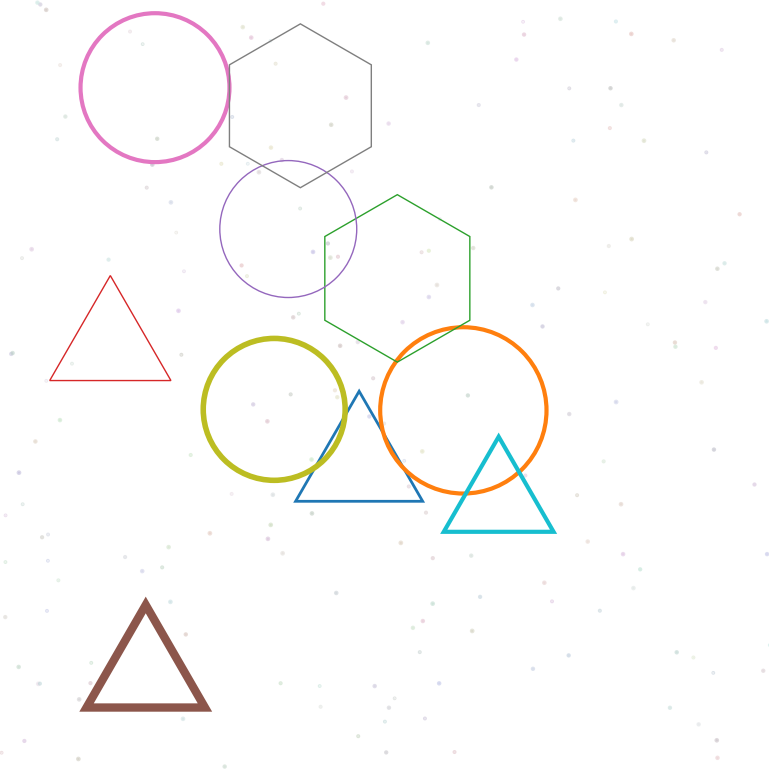[{"shape": "triangle", "thickness": 1, "radius": 0.48, "center": [0.466, 0.397]}, {"shape": "circle", "thickness": 1.5, "radius": 0.54, "center": [0.602, 0.467]}, {"shape": "hexagon", "thickness": 0.5, "radius": 0.54, "center": [0.516, 0.638]}, {"shape": "triangle", "thickness": 0.5, "radius": 0.45, "center": [0.143, 0.551]}, {"shape": "circle", "thickness": 0.5, "radius": 0.44, "center": [0.374, 0.703]}, {"shape": "triangle", "thickness": 3, "radius": 0.44, "center": [0.189, 0.126]}, {"shape": "circle", "thickness": 1.5, "radius": 0.48, "center": [0.201, 0.886]}, {"shape": "hexagon", "thickness": 0.5, "radius": 0.53, "center": [0.39, 0.863]}, {"shape": "circle", "thickness": 2, "radius": 0.46, "center": [0.356, 0.468]}, {"shape": "triangle", "thickness": 1.5, "radius": 0.41, "center": [0.648, 0.351]}]